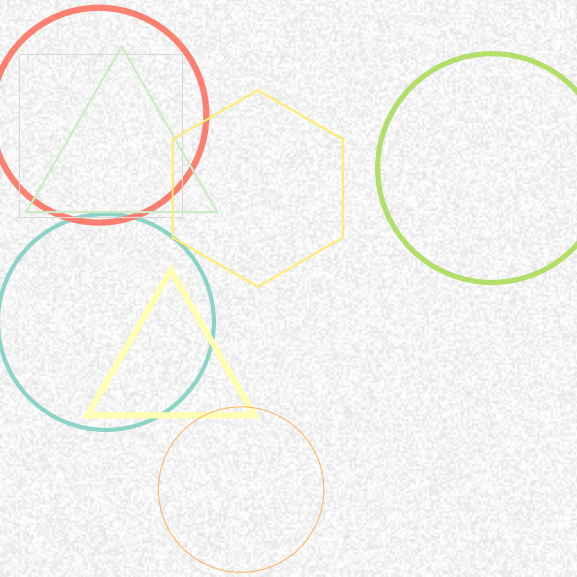[{"shape": "circle", "thickness": 2, "radius": 0.93, "center": [0.183, 0.442]}, {"shape": "triangle", "thickness": 3, "radius": 0.84, "center": [0.296, 0.364]}, {"shape": "circle", "thickness": 3, "radius": 0.93, "center": [0.171, 0.8]}, {"shape": "circle", "thickness": 0.5, "radius": 0.72, "center": [0.418, 0.151]}, {"shape": "circle", "thickness": 2.5, "radius": 0.99, "center": [0.852, 0.708]}, {"shape": "square", "thickness": 0.5, "radius": 0.71, "center": [0.175, 0.765]}, {"shape": "triangle", "thickness": 1, "radius": 0.95, "center": [0.211, 0.727]}, {"shape": "hexagon", "thickness": 1, "radius": 0.85, "center": [0.446, 0.673]}]